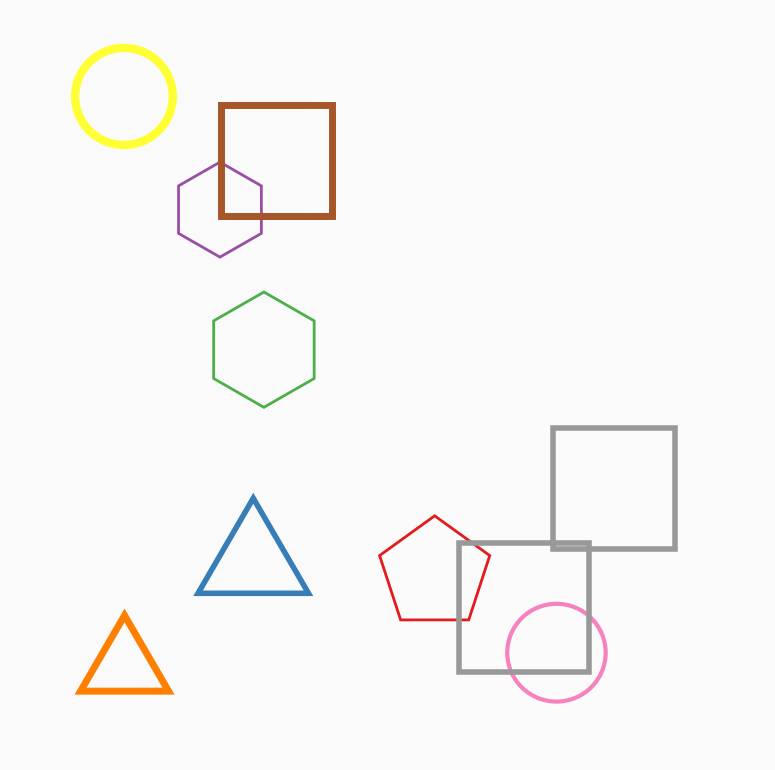[{"shape": "pentagon", "thickness": 1, "radius": 0.37, "center": [0.561, 0.255]}, {"shape": "triangle", "thickness": 2, "radius": 0.41, "center": [0.327, 0.271]}, {"shape": "hexagon", "thickness": 1, "radius": 0.37, "center": [0.341, 0.546]}, {"shape": "hexagon", "thickness": 1, "radius": 0.31, "center": [0.284, 0.728]}, {"shape": "triangle", "thickness": 2.5, "radius": 0.33, "center": [0.161, 0.135]}, {"shape": "circle", "thickness": 3, "radius": 0.31, "center": [0.16, 0.875]}, {"shape": "square", "thickness": 2.5, "radius": 0.36, "center": [0.357, 0.791]}, {"shape": "circle", "thickness": 1.5, "radius": 0.32, "center": [0.718, 0.152]}, {"shape": "square", "thickness": 2, "radius": 0.42, "center": [0.676, 0.211]}, {"shape": "square", "thickness": 2, "radius": 0.39, "center": [0.792, 0.366]}]